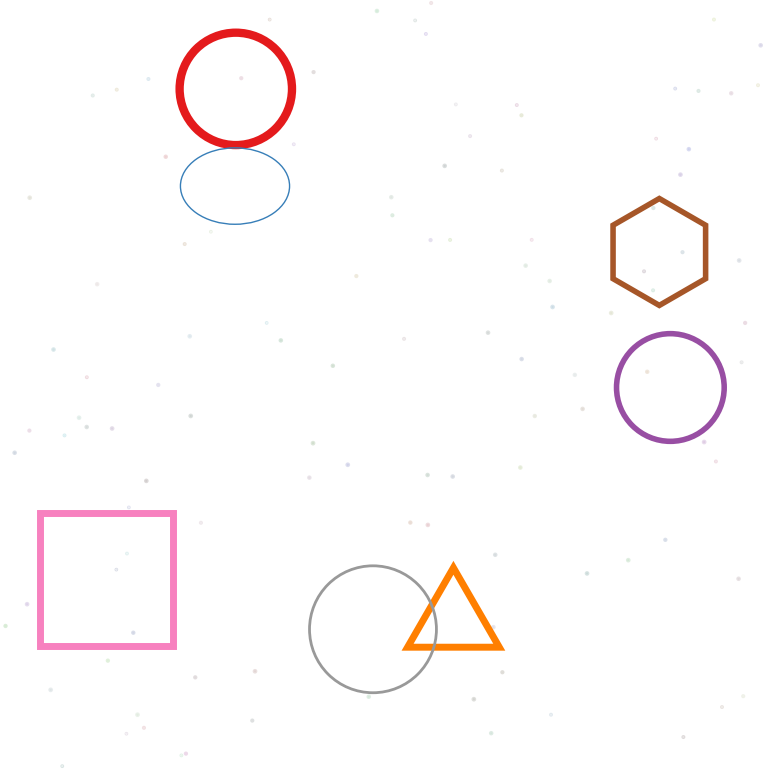[{"shape": "circle", "thickness": 3, "radius": 0.36, "center": [0.306, 0.885]}, {"shape": "oval", "thickness": 0.5, "radius": 0.35, "center": [0.305, 0.758]}, {"shape": "circle", "thickness": 2, "radius": 0.35, "center": [0.871, 0.497]}, {"shape": "triangle", "thickness": 2.5, "radius": 0.34, "center": [0.589, 0.194]}, {"shape": "hexagon", "thickness": 2, "radius": 0.35, "center": [0.856, 0.673]}, {"shape": "square", "thickness": 2.5, "radius": 0.43, "center": [0.139, 0.248]}, {"shape": "circle", "thickness": 1, "radius": 0.41, "center": [0.484, 0.183]}]